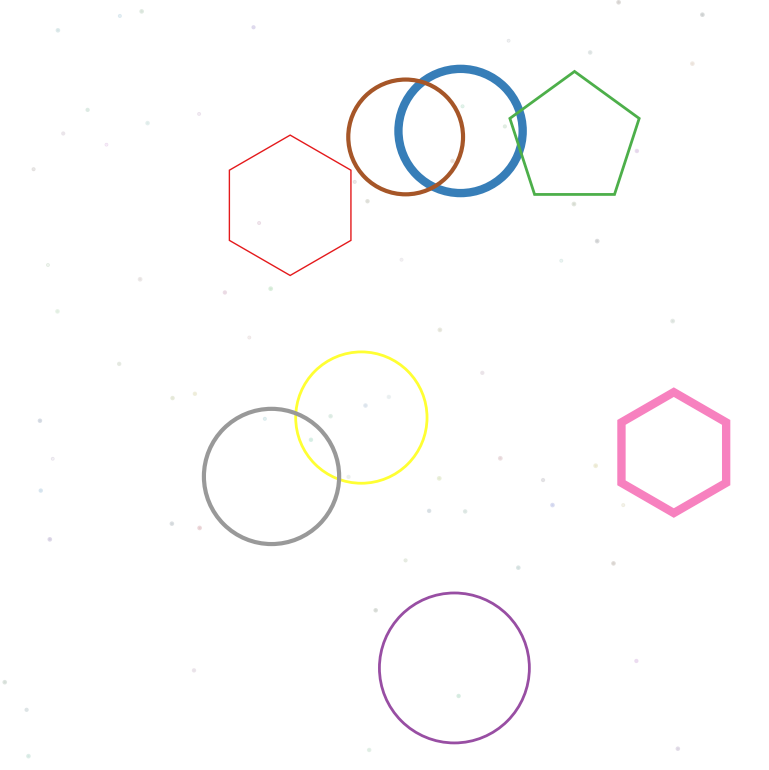[{"shape": "hexagon", "thickness": 0.5, "radius": 0.46, "center": [0.377, 0.733]}, {"shape": "circle", "thickness": 3, "radius": 0.4, "center": [0.598, 0.83]}, {"shape": "pentagon", "thickness": 1, "radius": 0.44, "center": [0.746, 0.819]}, {"shape": "circle", "thickness": 1, "radius": 0.49, "center": [0.59, 0.133]}, {"shape": "circle", "thickness": 1, "radius": 0.43, "center": [0.469, 0.458]}, {"shape": "circle", "thickness": 1.5, "radius": 0.37, "center": [0.527, 0.822]}, {"shape": "hexagon", "thickness": 3, "radius": 0.39, "center": [0.875, 0.412]}, {"shape": "circle", "thickness": 1.5, "radius": 0.44, "center": [0.353, 0.381]}]